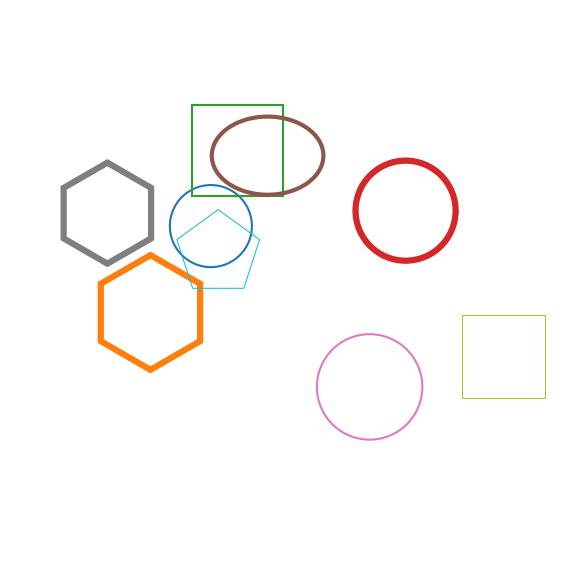[{"shape": "circle", "thickness": 1, "radius": 0.36, "center": [0.365, 0.608]}, {"shape": "hexagon", "thickness": 3, "radius": 0.5, "center": [0.261, 0.458]}, {"shape": "square", "thickness": 1, "radius": 0.39, "center": [0.411, 0.739]}, {"shape": "circle", "thickness": 3, "radius": 0.43, "center": [0.702, 0.634]}, {"shape": "oval", "thickness": 2, "radius": 0.48, "center": [0.463, 0.73]}, {"shape": "circle", "thickness": 1, "radius": 0.46, "center": [0.64, 0.329]}, {"shape": "hexagon", "thickness": 3, "radius": 0.44, "center": [0.186, 0.63]}, {"shape": "square", "thickness": 0.5, "radius": 0.36, "center": [0.873, 0.383]}, {"shape": "pentagon", "thickness": 0.5, "radius": 0.38, "center": [0.378, 0.561]}]